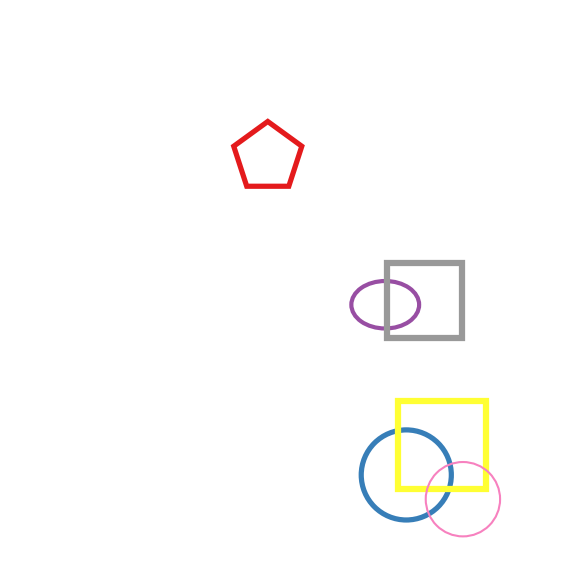[{"shape": "pentagon", "thickness": 2.5, "radius": 0.31, "center": [0.464, 0.727]}, {"shape": "circle", "thickness": 2.5, "radius": 0.39, "center": [0.704, 0.177]}, {"shape": "oval", "thickness": 2, "radius": 0.29, "center": [0.667, 0.471]}, {"shape": "square", "thickness": 3, "radius": 0.38, "center": [0.766, 0.228]}, {"shape": "circle", "thickness": 1, "radius": 0.32, "center": [0.802, 0.135]}, {"shape": "square", "thickness": 3, "radius": 0.32, "center": [0.735, 0.479]}]